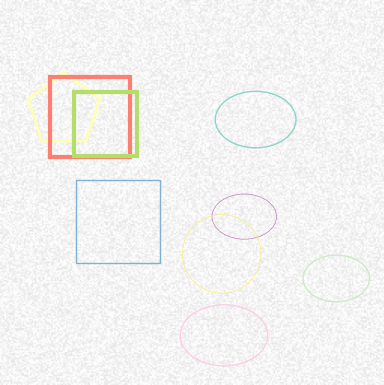[{"shape": "oval", "thickness": 1, "radius": 0.52, "center": [0.664, 0.689]}, {"shape": "pentagon", "thickness": 2, "radius": 0.49, "center": [0.166, 0.713]}, {"shape": "square", "thickness": 3, "radius": 0.52, "center": [0.233, 0.696]}, {"shape": "square", "thickness": 1, "radius": 0.54, "center": [0.307, 0.425]}, {"shape": "square", "thickness": 3, "radius": 0.41, "center": [0.274, 0.677]}, {"shape": "oval", "thickness": 1, "radius": 0.57, "center": [0.582, 0.129]}, {"shape": "oval", "thickness": 0.5, "radius": 0.42, "center": [0.634, 0.437]}, {"shape": "oval", "thickness": 1, "radius": 0.43, "center": [0.874, 0.277]}, {"shape": "circle", "thickness": 0.5, "radius": 0.51, "center": [0.576, 0.341]}]